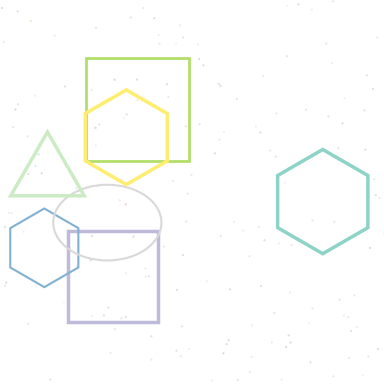[{"shape": "hexagon", "thickness": 2.5, "radius": 0.68, "center": [0.838, 0.476]}, {"shape": "square", "thickness": 2.5, "radius": 0.59, "center": [0.294, 0.282]}, {"shape": "hexagon", "thickness": 1.5, "radius": 0.51, "center": [0.115, 0.356]}, {"shape": "square", "thickness": 2, "radius": 0.67, "center": [0.358, 0.716]}, {"shape": "oval", "thickness": 1.5, "radius": 0.7, "center": [0.279, 0.422]}, {"shape": "triangle", "thickness": 2.5, "radius": 0.55, "center": [0.123, 0.547]}, {"shape": "hexagon", "thickness": 2.5, "radius": 0.61, "center": [0.328, 0.644]}]